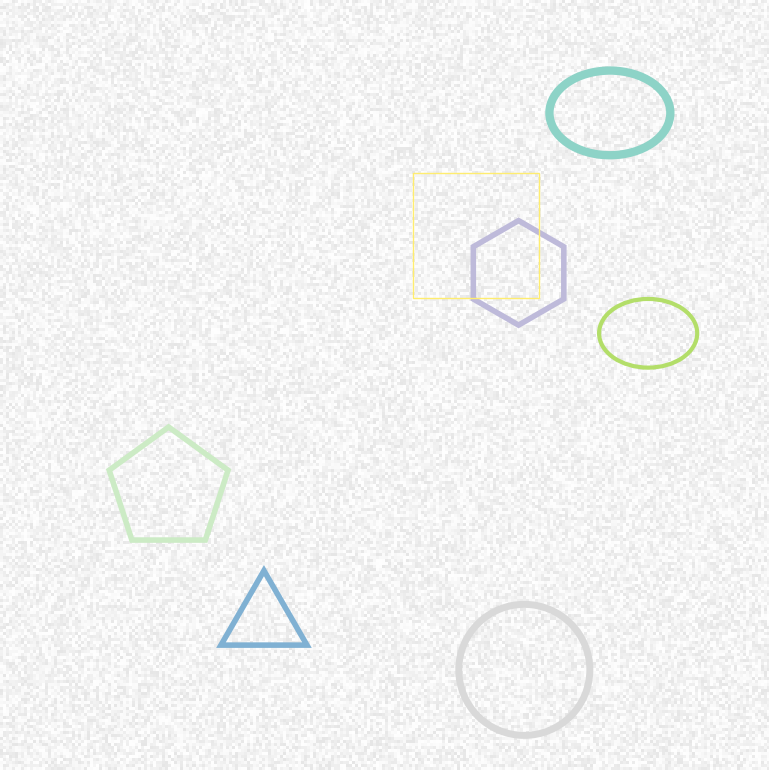[{"shape": "oval", "thickness": 3, "radius": 0.39, "center": [0.792, 0.853]}, {"shape": "hexagon", "thickness": 2, "radius": 0.34, "center": [0.673, 0.646]}, {"shape": "triangle", "thickness": 2, "radius": 0.32, "center": [0.343, 0.194]}, {"shape": "oval", "thickness": 1.5, "radius": 0.32, "center": [0.842, 0.567]}, {"shape": "circle", "thickness": 2.5, "radius": 0.43, "center": [0.681, 0.13]}, {"shape": "pentagon", "thickness": 2, "radius": 0.41, "center": [0.219, 0.364]}, {"shape": "square", "thickness": 0.5, "radius": 0.41, "center": [0.618, 0.694]}]